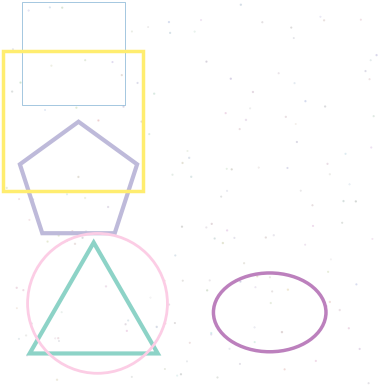[{"shape": "triangle", "thickness": 3, "radius": 0.96, "center": [0.243, 0.178]}, {"shape": "pentagon", "thickness": 3, "radius": 0.8, "center": [0.204, 0.524]}, {"shape": "square", "thickness": 0.5, "radius": 0.67, "center": [0.19, 0.86]}, {"shape": "circle", "thickness": 2, "radius": 0.91, "center": [0.253, 0.212]}, {"shape": "oval", "thickness": 2.5, "radius": 0.73, "center": [0.701, 0.189]}, {"shape": "square", "thickness": 2.5, "radius": 0.91, "center": [0.191, 0.687]}]